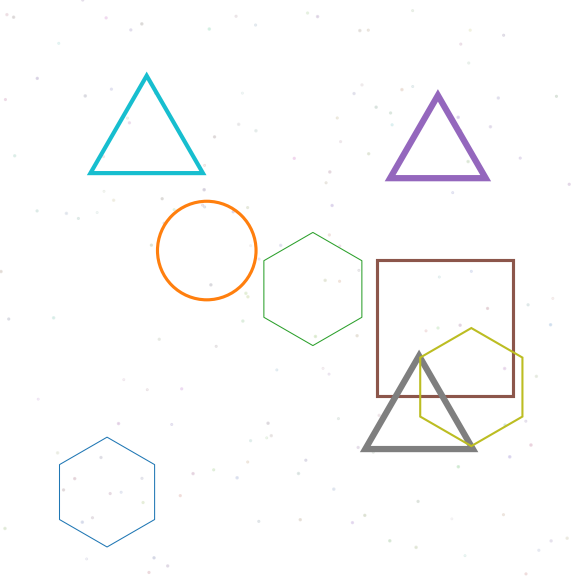[{"shape": "hexagon", "thickness": 0.5, "radius": 0.48, "center": [0.185, 0.147]}, {"shape": "circle", "thickness": 1.5, "radius": 0.43, "center": [0.358, 0.565]}, {"shape": "hexagon", "thickness": 0.5, "radius": 0.49, "center": [0.542, 0.499]}, {"shape": "triangle", "thickness": 3, "radius": 0.48, "center": [0.758, 0.738]}, {"shape": "square", "thickness": 1.5, "radius": 0.59, "center": [0.771, 0.432]}, {"shape": "triangle", "thickness": 3, "radius": 0.54, "center": [0.726, 0.275]}, {"shape": "hexagon", "thickness": 1, "radius": 0.51, "center": [0.816, 0.329]}, {"shape": "triangle", "thickness": 2, "radius": 0.56, "center": [0.254, 0.756]}]